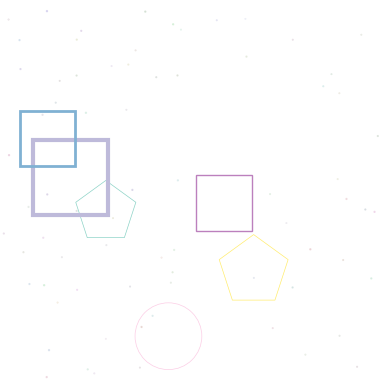[{"shape": "pentagon", "thickness": 0.5, "radius": 0.41, "center": [0.275, 0.449]}, {"shape": "square", "thickness": 3, "radius": 0.48, "center": [0.183, 0.539]}, {"shape": "square", "thickness": 2, "radius": 0.36, "center": [0.123, 0.641]}, {"shape": "circle", "thickness": 0.5, "radius": 0.43, "center": [0.438, 0.127]}, {"shape": "square", "thickness": 1, "radius": 0.36, "center": [0.582, 0.472]}, {"shape": "pentagon", "thickness": 0.5, "radius": 0.47, "center": [0.659, 0.297]}]